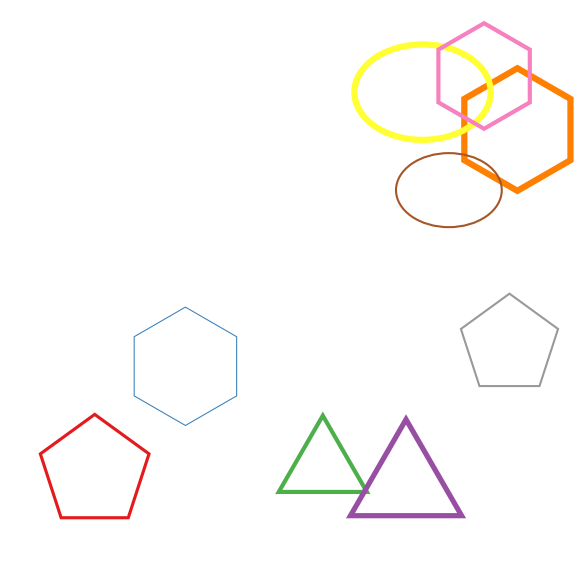[{"shape": "pentagon", "thickness": 1.5, "radius": 0.49, "center": [0.164, 0.183]}, {"shape": "hexagon", "thickness": 0.5, "radius": 0.51, "center": [0.321, 0.365]}, {"shape": "triangle", "thickness": 2, "radius": 0.44, "center": [0.559, 0.191]}, {"shape": "triangle", "thickness": 2.5, "radius": 0.56, "center": [0.703, 0.162]}, {"shape": "hexagon", "thickness": 3, "radius": 0.53, "center": [0.896, 0.775]}, {"shape": "oval", "thickness": 3, "radius": 0.59, "center": [0.732, 0.84]}, {"shape": "oval", "thickness": 1, "radius": 0.46, "center": [0.777, 0.67]}, {"shape": "hexagon", "thickness": 2, "radius": 0.46, "center": [0.838, 0.868]}, {"shape": "pentagon", "thickness": 1, "radius": 0.44, "center": [0.882, 0.402]}]